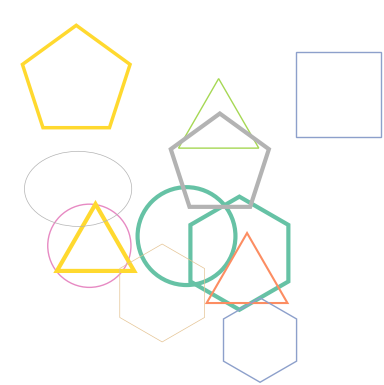[{"shape": "hexagon", "thickness": 3, "radius": 0.73, "center": [0.622, 0.342]}, {"shape": "circle", "thickness": 3, "radius": 0.64, "center": [0.484, 0.387]}, {"shape": "triangle", "thickness": 1.5, "radius": 0.61, "center": [0.642, 0.274]}, {"shape": "hexagon", "thickness": 1, "radius": 0.55, "center": [0.675, 0.117]}, {"shape": "square", "thickness": 1, "radius": 0.55, "center": [0.879, 0.754]}, {"shape": "circle", "thickness": 1, "radius": 0.54, "center": [0.232, 0.362]}, {"shape": "triangle", "thickness": 1, "radius": 0.6, "center": [0.568, 0.675]}, {"shape": "triangle", "thickness": 3, "radius": 0.58, "center": [0.248, 0.354]}, {"shape": "pentagon", "thickness": 2.5, "radius": 0.73, "center": [0.198, 0.787]}, {"shape": "hexagon", "thickness": 0.5, "radius": 0.64, "center": [0.421, 0.239]}, {"shape": "pentagon", "thickness": 3, "radius": 0.67, "center": [0.571, 0.571]}, {"shape": "oval", "thickness": 0.5, "radius": 0.7, "center": [0.203, 0.509]}]